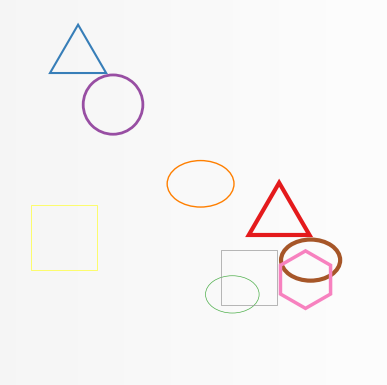[{"shape": "triangle", "thickness": 3, "radius": 0.45, "center": [0.72, 0.435]}, {"shape": "triangle", "thickness": 1.5, "radius": 0.42, "center": [0.201, 0.852]}, {"shape": "oval", "thickness": 0.5, "radius": 0.35, "center": [0.6, 0.235]}, {"shape": "circle", "thickness": 2, "radius": 0.39, "center": [0.292, 0.728]}, {"shape": "oval", "thickness": 1, "radius": 0.43, "center": [0.518, 0.523]}, {"shape": "square", "thickness": 0.5, "radius": 0.42, "center": [0.165, 0.382]}, {"shape": "oval", "thickness": 3, "radius": 0.38, "center": [0.802, 0.324]}, {"shape": "hexagon", "thickness": 2.5, "radius": 0.37, "center": [0.788, 0.274]}, {"shape": "square", "thickness": 0.5, "radius": 0.36, "center": [0.642, 0.279]}]